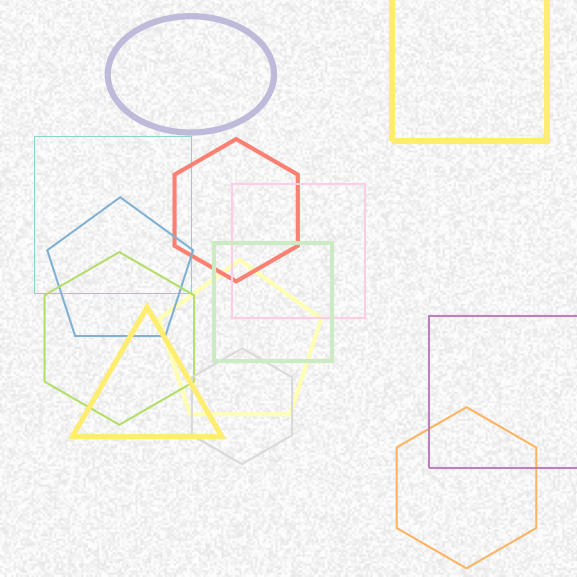[{"shape": "square", "thickness": 0.5, "radius": 0.68, "center": [0.195, 0.627]}, {"shape": "pentagon", "thickness": 2, "radius": 0.74, "center": [0.416, 0.401]}, {"shape": "oval", "thickness": 3, "radius": 0.72, "center": [0.331, 0.87]}, {"shape": "hexagon", "thickness": 2, "radius": 0.62, "center": [0.409, 0.635]}, {"shape": "pentagon", "thickness": 1, "radius": 0.66, "center": [0.208, 0.525]}, {"shape": "hexagon", "thickness": 1, "radius": 0.7, "center": [0.808, 0.155]}, {"shape": "hexagon", "thickness": 1, "radius": 0.75, "center": [0.207, 0.413]}, {"shape": "square", "thickness": 1, "radius": 0.58, "center": [0.517, 0.564]}, {"shape": "hexagon", "thickness": 1, "radius": 0.5, "center": [0.419, 0.296]}, {"shape": "square", "thickness": 1, "radius": 0.66, "center": [0.873, 0.32]}, {"shape": "square", "thickness": 2, "radius": 0.51, "center": [0.473, 0.476]}, {"shape": "square", "thickness": 3, "radius": 0.67, "center": [0.813, 0.888]}, {"shape": "triangle", "thickness": 2.5, "radius": 0.75, "center": [0.255, 0.318]}]